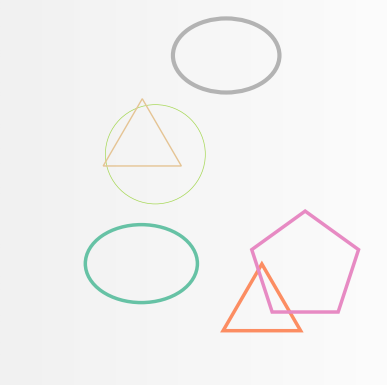[{"shape": "oval", "thickness": 2.5, "radius": 0.72, "center": [0.365, 0.315]}, {"shape": "triangle", "thickness": 2.5, "radius": 0.58, "center": [0.676, 0.199]}, {"shape": "pentagon", "thickness": 2.5, "radius": 0.72, "center": [0.787, 0.307]}, {"shape": "circle", "thickness": 0.5, "radius": 0.64, "center": [0.401, 0.599]}, {"shape": "triangle", "thickness": 1, "radius": 0.58, "center": [0.367, 0.627]}, {"shape": "oval", "thickness": 3, "radius": 0.69, "center": [0.584, 0.856]}]